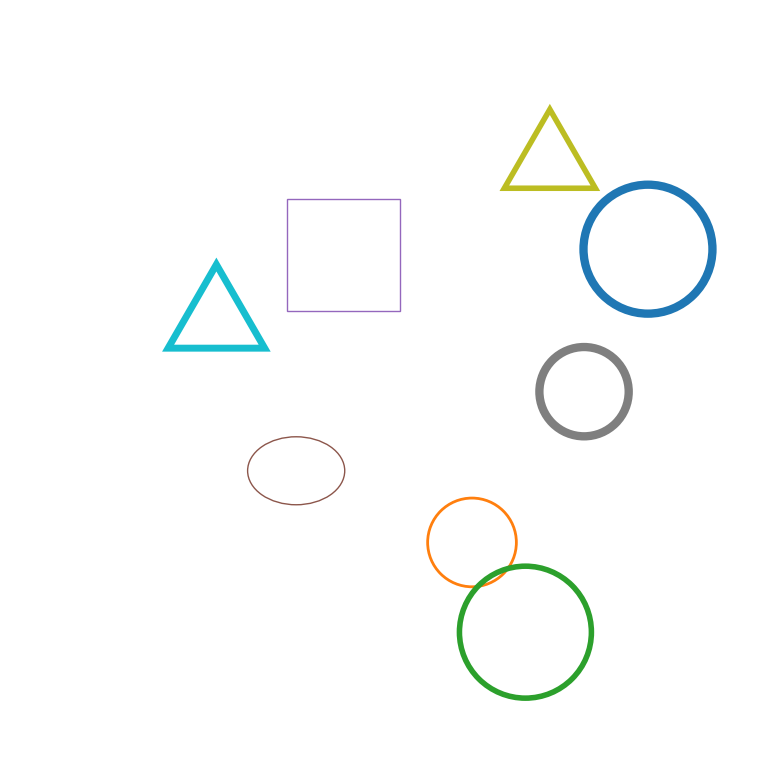[{"shape": "circle", "thickness": 3, "radius": 0.42, "center": [0.842, 0.676]}, {"shape": "circle", "thickness": 1, "radius": 0.29, "center": [0.613, 0.296]}, {"shape": "circle", "thickness": 2, "radius": 0.43, "center": [0.682, 0.179]}, {"shape": "square", "thickness": 0.5, "radius": 0.37, "center": [0.446, 0.669]}, {"shape": "oval", "thickness": 0.5, "radius": 0.32, "center": [0.385, 0.389]}, {"shape": "circle", "thickness": 3, "radius": 0.29, "center": [0.759, 0.491]}, {"shape": "triangle", "thickness": 2, "radius": 0.34, "center": [0.714, 0.79]}, {"shape": "triangle", "thickness": 2.5, "radius": 0.36, "center": [0.281, 0.584]}]